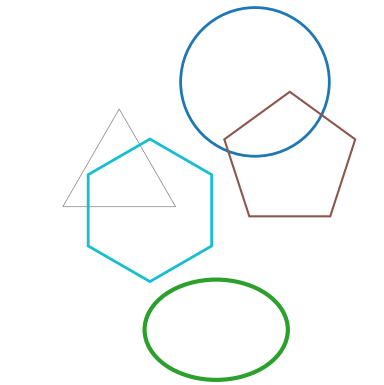[{"shape": "circle", "thickness": 2, "radius": 0.97, "center": [0.662, 0.787]}, {"shape": "oval", "thickness": 3, "radius": 0.93, "center": [0.562, 0.144]}, {"shape": "pentagon", "thickness": 1.5, "radius": 0.89, "center": [0.753, 0.583]}, {"shape": "triangle", "thickness": 0.5, "radius": 0.85, "center": [0.31, 0.548]}, {"shape": "hexagon", "thickness": 2, "radius": 0.93, "center": [0.389, 0.454]}]